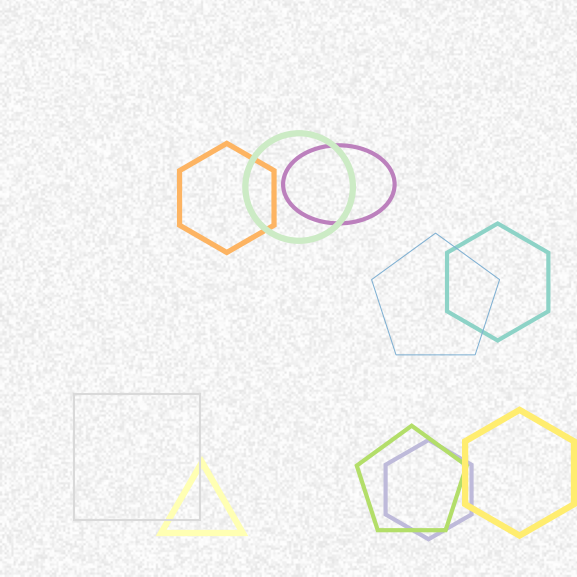[{"shape": "hexagon", "thickness": 2, "radius": 0.51, "center": [0.862, 0.511]}, {"shape": "triangle", "thickness": 3, "radius": 0.41, "center": [0.35, 0.117]}, {"shape": "hexagon", "thickness": 2, "radius": 0.43, "center": [0.742, 0.151]}, {"shape": "pentagon", "thickness": 0.5, "radius": 0.58, "center": [0.754, 0.479]}, {"shape": "hexagon", "thickness": 2.5, "radius": 0.47, "center": [0.393, 0.656]}, {"shape": "pentagon", "thickness": 2, "radius": 0.5, "center": [0.713, 0.162]}, {"shape": "square", "thickness": 1, "radius": 0.55, "center": [0.238, 0.208]}, {"shape": "oval", "thickness": 2, "radius": 0.48, "center": [0.587, 0.68]}, {"shape": "circle", "thickness": 3, "radius": 0.47, "center": [0.518, 0.675]}, {"shape": "hexagon", "thickness": 3, "radius": 0.54, "center": [0.9, 0.181]}]